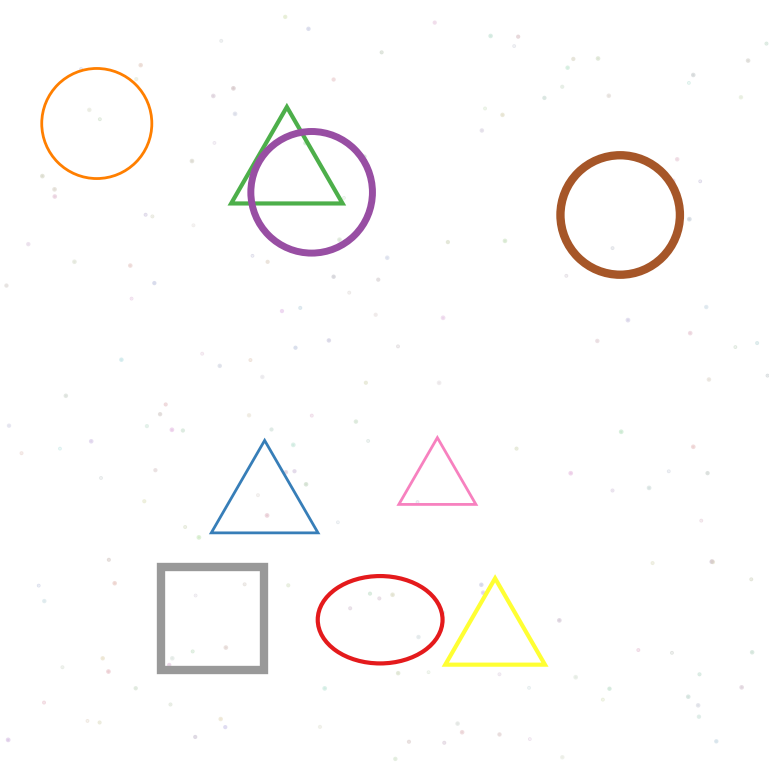[{"shape": "oval", "thickness": 1.5, "radius": 0.41, "center": [0.494, 0.195]}, {"shape": "triangle", "thickness": 1, "radius": 0.4, "center": [0.344, 0.348]}, {"shape": "triangle", "thickness": 1.5, "radius": 0.42, "center": [0.373, 0.778]}, {"shape": "circle", "thickness": 2.5, "radius": 0.39, "center": [0.405, 0.75]}, {"shape": "circle", "thickness": 1, "radius": 0.36, "center": [0.126, 0.84]}, {"shape": "triangle", "thickness": 1.5, "radius": 0.37, "center": [0.643, 0.174]}, {"shape": "circle", "thickness": 3, "radius": 0.39, "center": [0.805, 0.721]}, {"shape": "triangle", "thickness": 1, "radius": 0.29, "center": [0.568, 0.374]}, {"shape": "square", "thickness": 3, "radius": 0.33, "center": [0.276, 0.197]}]